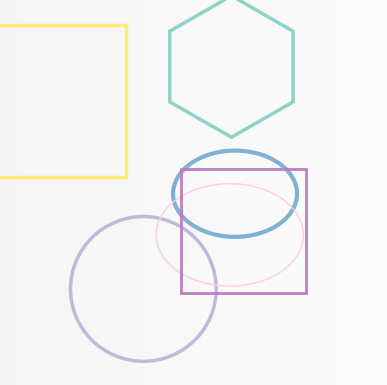[{"shape": "hexagon", "thickness": 2.5, "radius": 0.92, "center": [0.597, 0.827]}, {"shape": "circle", "thickness": 2.5, "radius": 0.94, "center": [0.37, 0.25]}, {"shape": "oval", "thickness": 3, "radius": 0.8, "center": [0.607, 0.497]}, {"shape": "oval", "thickness": 1, "radius": 0.95, "center": [0.593, 0.39]}, {"shape": "square", "thickness": 2, "radius": 0.81, "center": [0.628, 0.4]}, {"shape": "square", "thickness": 2.5, "radius": 0.99, "center": [0.129, 0.737]}]